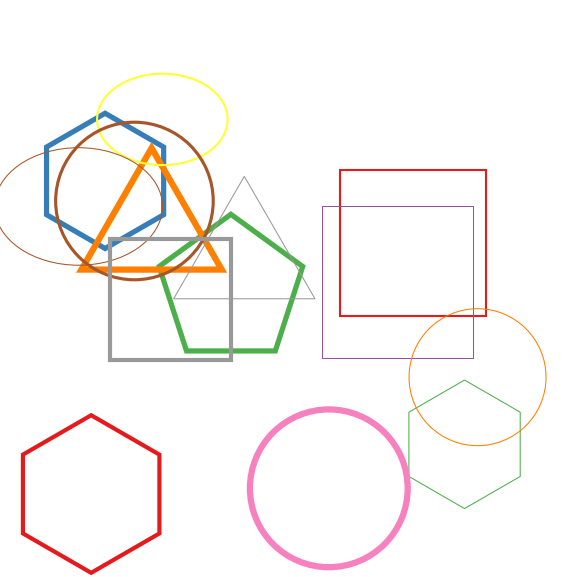[{"shape": "hexagon", "thickness": 2, "radius": 0.68, "center": [0.158, 0.144]}, {"shape": "square", "thickness": 1, "radius": 0.64, "center": [0.715, 0.578]}, {"shape": "hexagon", "thickness": 2.5, "radius": 0.59, "center": [0.182, 0.686]}, {"shape": "hexagon", "thickness": 0.5, "radius": 0.56, "center": [0.804, 0.23]}, {"shape": "pentagon", "thickness": 2.5, "radius": 0.65, "center": [0.4, 0.497]}, {"shape": "square", "thickness": 0.5, "radius": 0.66, "center": [0.688, 0.511]}, {"shape": "triangle", "thickness": 3, "radius": 0.7, "center": [0.262, 0.602]}, {"shape": "circle", "thickness": 0.5, "radius": 0.59, "center": [0.827, 0.346]}, {"shape": "oval", "thickness": 1, "radius": 0.57, "center": [0.281, 0.792]}, {"shape": "circle", "thickness": 1.5, "radius": 0.68, "center": [0.233, 0.651]}, {"shape": "oval", "thickness": 0.5, "radius": 0.73, "center": [0.136, 0.642]}, {"shape": "circle", "thickness": 3, "radius": 0.68, "center": [0.569, 0.154]}, {"shape": "square", "thickness": 2, "radius": 0.53, "center": [0.295, 0.481]}, {"shape": "triangle", "thickness": 0.5, "radius": 0.71, "center": [0.423, 0.552]}]